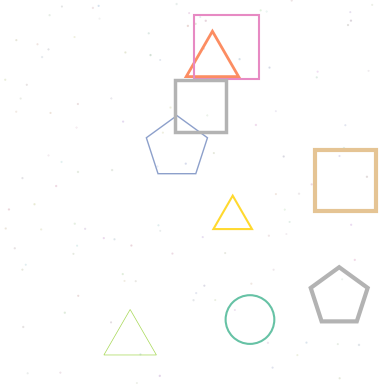[{"shape": "circle", "thickness": 1.5, "radius": 0.32, "center": [0.649, 0.17]}, {"shape": "triangle", "thickness": 2, "radius": 0.39, "center": [0.552, 0.84]}, {"shape": "pentagon", "thickness": 1, "radius": 0.42, "center": [0.459, 0.616]}, {"shape": "square", "thickness": 1.5, "radius": 0.42, "center": [0.589, 0.878]}, {"shape": "triangle", "thickness": 0.5, "radius": 0.39, "center": [0.338, 0.117]}, {"shape": "triangle", "thickness": 1.5, "radius": 0.29, "center": [0.604, 0.434]}, {"shape": "square", "thickness": 3, "radius": 0.4, "center": [0.896, 0.53]}, {"shape": "pentagon", "thickness": 3, "radius": 0.39, "center": [0.881, 0.228]}, {"shape": "square", "thickness": 2.5, "radius": 0.34, "center": [0.521, 0.725]}]